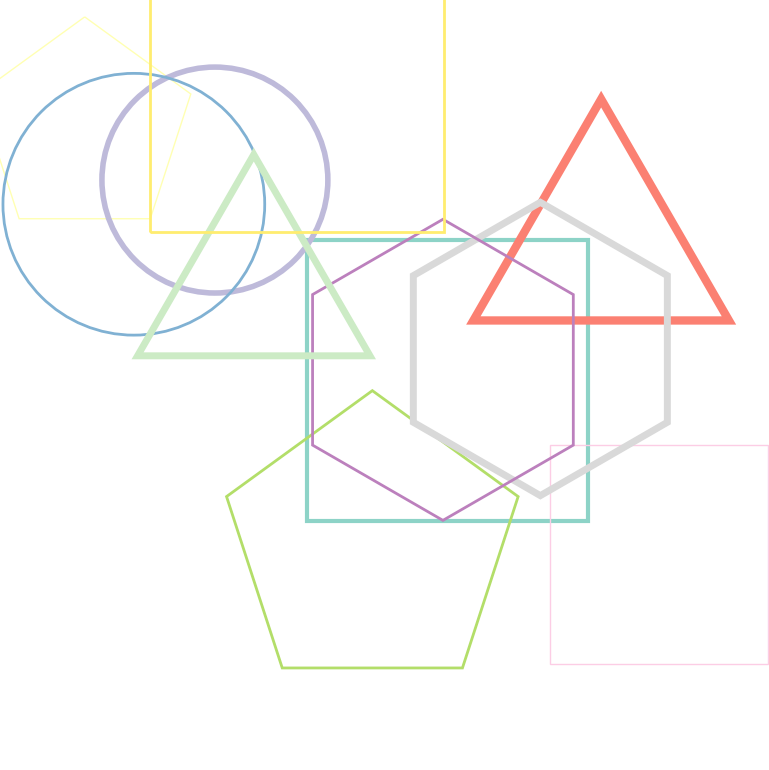[{"shape": "square", "thickness": 1.5, "radius": 0.91, "center": [0.581, 0.506]}, {"shape": "pentagon", "thickness": 0.5, "radius": 0.72, "center": [0.11, 0.833]}, {"shape": "circle", "thickness": 2, "radius": 0.73, "center": [0.279, 0.766]}, {"shape": "triangle", "thickness": 3, "radius": 0.96, "center": [0.781, 0.68]}, {"shape": "circle", "thickness": 1, "radius": 0.85, "center": [0.174, 0.735]}, {"shape": "pentagon", "thickness": 1, "radius": 1.0, "center": [0.484, 0.294]}, {"shape": "square", "thickness": 0.5, "radius": 0.71, "center": [0.856, 0.28]}, {"shape": "hexagon", "thickness": 2.5, "radius": 0.95, "center": [0.702, 0.547]}, {"shape": "hexagon", "thickness": 1, "radius": 0.98, "center": [0.575, 0.52]}, {"shape": "triangle", "thickness": 2.5, "radius": 0.87, "center": [0.33, 0.625]}, {"shape": "square", "thickness": 1, "radius": 0.95, "center": [0.386, 0.889]}]